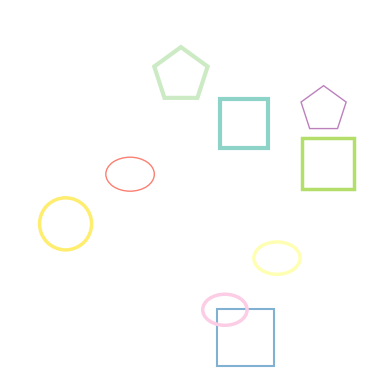[{"shape": "square", "thickness": 3, "radius": 0.32, "center": [0.634, 0.679]}, {"shape": "oval", "thickness": 2.5, "radius": 0.3, "center": [0.719, 0.33]}, {"shape": "oval", "thickness": 1, "radius": 0.32, "center": [0.338, 0.548]}, {"shape": "square", "thickness": 1.5, "radius": 0.37, "center": [0.638, 0.123]}, {"shape": "square", "thickness": 2.5, "radius": 0.34, "center": [0.851, 0.576]}, {"shape": "oval", "thickness": 2.5, "radius": 0.29, "center": [0.584, 0.195]}, {"shape": "pentagon", "thickness": 1, "radius": 0.31, "center": [0.841, 0.716]}, {"shape": "pentagon", "thickness": 3, "radius": 0.36, "center": [0.47, 0.805]}, {"shape": "circle", "thickness": 2.5, "radius": 0.34, "center": [0.17, 0.419]}]